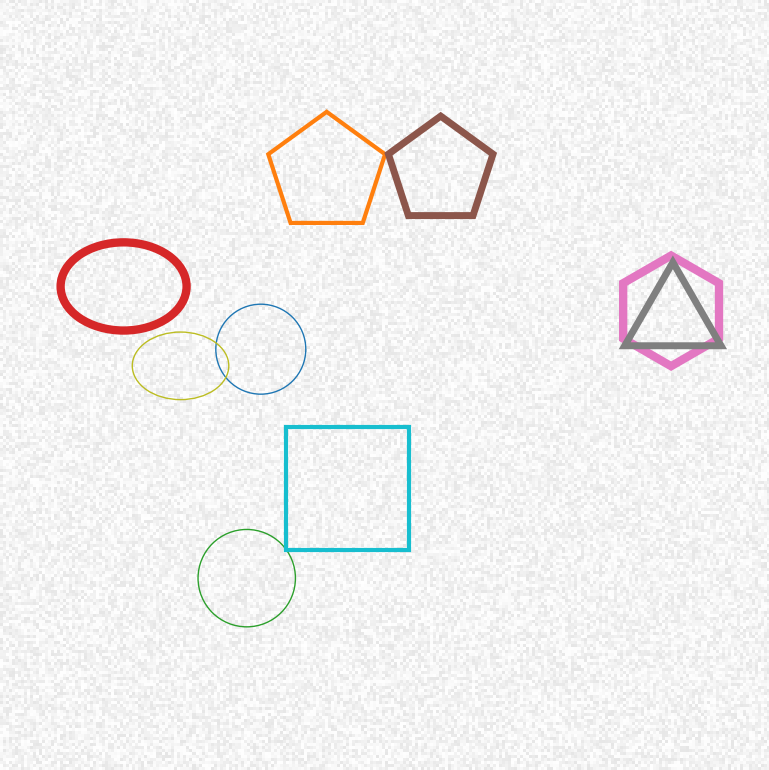[{"shape": "circle", "thickness": 0.5, "radius": 0.29, "center": [0.339, 0.547]}, {"shape": "pentagon", "thickness": 1.5, "radius": 0.4, "center": [0.424, 0.775]}, {"shape": "circle", "thickness": 0.5, "radius": 0.32, "center": [0.32, 0.249]}, {"shape": "oval", "thickness": 3, "radius": 0.41, "center": [0.161, 0.628]}, {"shape": "pentagon", "thickness": 2.5, "radius": 0.36, "center": [0.572, 0.778]}, {"shape": "hexagon", "thickness": 3, "radius": 0.36, "center": [0.872, 0.596]}, {"shape": "triangle", "thickness": 2.5, "radius": 0.36, "center": [0.874, 0.587]}, {"shape": "oval", "thickness": 0.5, "radius": 0.31, "center": [0.234, 0.525]}, {"shape": "square", "thickness": 1.5, "radius": 0.4, "center": [0.451, 0.366]}]